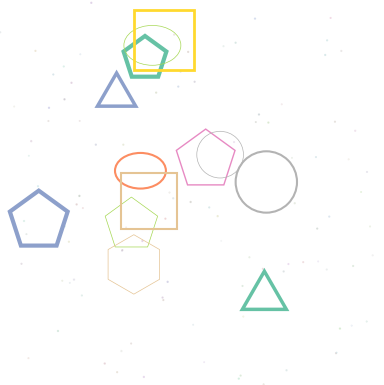[{"shape": "pentagon", "thickness": 3, "radius": 0.29, "center": [0.377, 0.848]}, {"shape": "triangle", "thickness": 2.5, "radius": 0.33, "center": [0.687, 0.229]}, {"shape": "oval", "thickness": 1.5, "radius": 0.33, "center": [0.365, 0.556]}, {"shape": "pentagon", "thickness": 3, "radius": 0.39, "center": [0.101, 0.426]}, {"shape": "triangle", "thickness": 2.5, "radius": 0.29, "center": [0.303, 0.753]}, {"shape": "pentagon", "thickness": 1, "radius": 0.4, "center": [0.534, 0.585]}, {"shape": "pentagon", "thickness": 0.5, "radius": 0.36, "center": [0.341, 0.416]}, {"shape": "oval", "thickness": 0.5, "radius": 0.37, "center": [0.396, 0.882]}, {"shape": "square", "thickness": 2, "radius": 0.39, "center": [0.426, 0.897]}, {"shape": "square", "thickness": 1.5, "radius": 0.36, "center": [0.387, 0.477]}, {"shape": "hexagon", "thickness": 0.5, "radius": 0.39, "center": [0.348, 0.313]}, {"shape": "circle", "thickness": 0.5, "radius": 0.3, "center": [0.572, 0.598]}, {"shape": "circle", "thickness": 1.5, "radius": 0.4, "center": [0.692, 0.527]}]